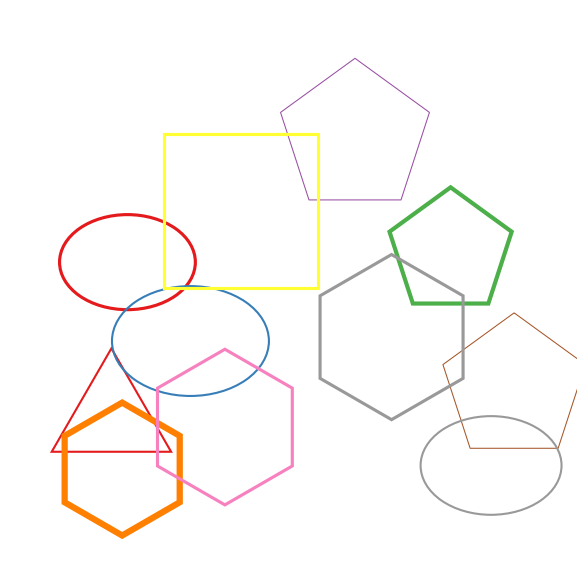[{"shape": "triangle", "thickness": 1, "radius": 0.6, "center": [0.193, 0.277]}, {"shape": "oval", "thickness": 1.5, "radius": 0.59, "center": [0.221, 0.545]}, {"shape": "oval", "thickness": 1, "radius": 0.68, "center": [0.33, 0.409]}, {"shape": "pentagon", "thickness": 2, "radius": 0.56, "center": [0.78, 0.564]}, {"shape": "pentagon", "thickness": 0.5, "radius": 0.68, "center": [0.615, 0.763]}, {"shape": "hexagon", "thickness": 3, "radius": 0.58, "center": [0.212, 0.187]}, {"shape": "square", "thickness": 1.5, "radius": 0.66, "center": [0.417, 0.634]}, {"shape": "pentagon", "thickness": 0.5, "radius": 0.65, "center": [0.89, 0.328]}, {"shape": "hexagon", "thickness": 1.5, "radius": 0.67, "center": [0.389, 0.26]}, {"shape": "hexagon", "thickness": 1.5, "radius": 0.71, "center": [0.678, 0.415]}, {"shape": "oval", "thickness": 1, "radius": 0.61, "center": [0.85, 0.193]}]